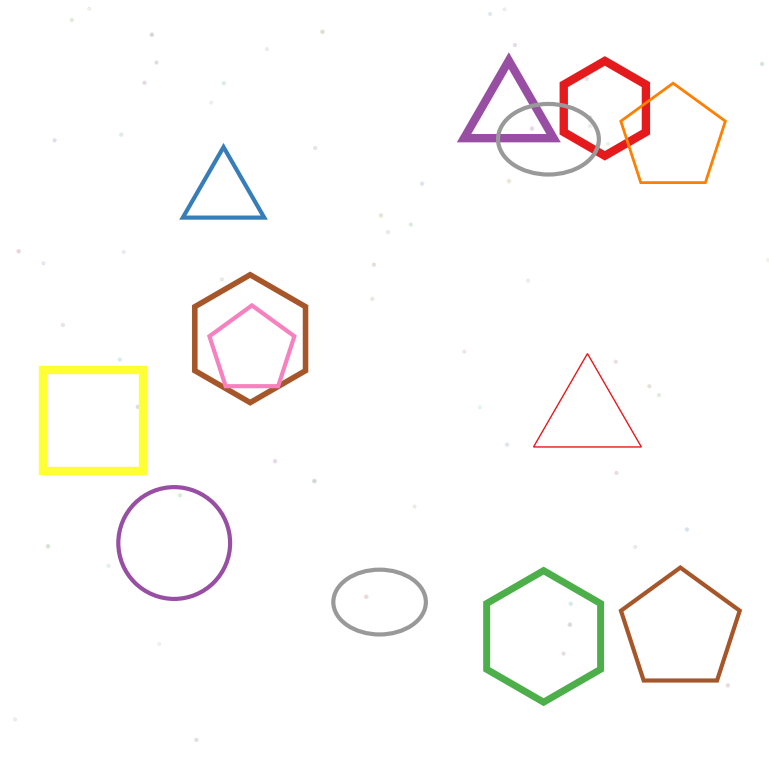[{"shape": "triangle", "thickness": 0.5, "radius": 0.4, "center": [0.763, 0.46]}, {"shape": "hexagon", "thickness": 3, "radius": 0.31, "center": [0.786, 0.859]}, {"shape": "triangle", "thickness": 1.5, "radius": 0.31, "center": [0.29, 0.748]}, {"shape": "hexagon", "thickness": 2.5, "radius": 0.43, "center": [0.706, 0.173]}, {"shape": "circle", "thickness": 1.5, "radius": 0.36, "center": [0.226, 0.295]}, {"shape": "triangle", "thickness": 3, "radius": 0.34, "center": [0.661, 0.854]}, {"shape": "pentagon", "thickness": 1, "radius": 0.36, "center": [0.874, 0.821]}, {"shape": "square", "thickness": 3, "radius": 0.33, "center": [0.121, 0.454]}, {"shape": "pentagon", "thickness": 1.5, "radius": 0.41, "center": [0.884, 0.182]}, {"shape": "hexagon", "thickness": 2, "radius": 0.42, "center": [0.325, 0.56]}, {"shape": "pentagon", "thickness": 1.5, "radius": 0.29, "center": [0.327, 0.545]}, {"shape": "oval", "thickness": 1.5, "radius": 0.3, "center": [0.493, 0.218]}, {"shape": "oval", "thickness": 1.5, "radius": 0.33, "center": [0.712, 0.819]}]